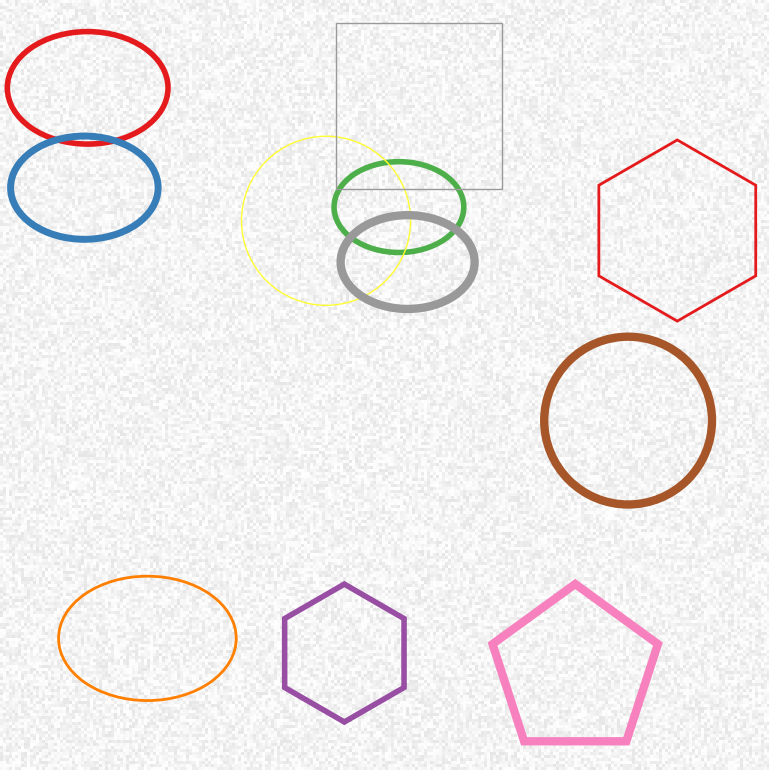[{"shape": "oval", "thickness": 2, "radius": 0.52, "center": [0.114, 0.886]}, {"shape": "hexagon", "thickness": 1, "radius": 0.59, "center": [0.88, 0.701]}, {"shape": "oval", "thickness": 2.5, "radius": 0.48, "center": [0.11, 0.756]}, {"shape": "oval", "thickness": 2, "radius": 0.42, "center": [0.518, 0.731]}, {"shape": "hexagon", "thickness": 2, "radius": 0.45, "center": [0.447, 0.152]}, {"shape": "oval", "thickness": 1, "radius": 0.58, "center": [0.191, 0.171]}, {"shape": "circle", "thickness": 0.5, "radius": 0.55, "center": [0.423, 0.713]}, {"shape": "circle", "thickness": 3, "radius": 0.54, "center": [0.816, 0.454]}, {"shape": "pentagon", "thickness": 3, "radius": 0.56, "center": [0.747, 0.129]}, {"shape": "oval", "thickness": 3, "radius": 0.44, "center": [0.529, 0.66]}, {"shape": "square", "thickness": 0.5, "radius": 0.54, "center": [0.544, 0.862]}]